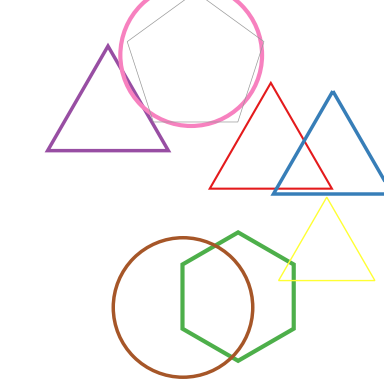[{"shape": "triangle", "thickness": 1.5, "radius": 0.92, "center": [0.703, 0.602]}, {"shape": "triangle", "thickness": 2.5, "radius": 0.89, "center": [0.865, 0.585]}, {"shape": "hexagon", "thickness": 3, "radius": 0.83, "center": [0.618, 0.23]}, {"shape": "triangle", "thickness": 2.5, "radius": 0.91, "center": [0.28, 0.699]}, {"shape": "triangle", "thickness": 1, "radius": 0.72, "center": [0.849, 0.343]}, {"shape": "circle", "thickness": 2.5, "radius": 0.91, "center": [0.475, 0.201]}, {"shape": "circle", "thickness": 3, "radius": 0.92, "center": [0.497, 0.857]}, {"shape": "pentagon", "thickness": 0.5, "radius": 0.93, "center": [0.508, 0.834]}]